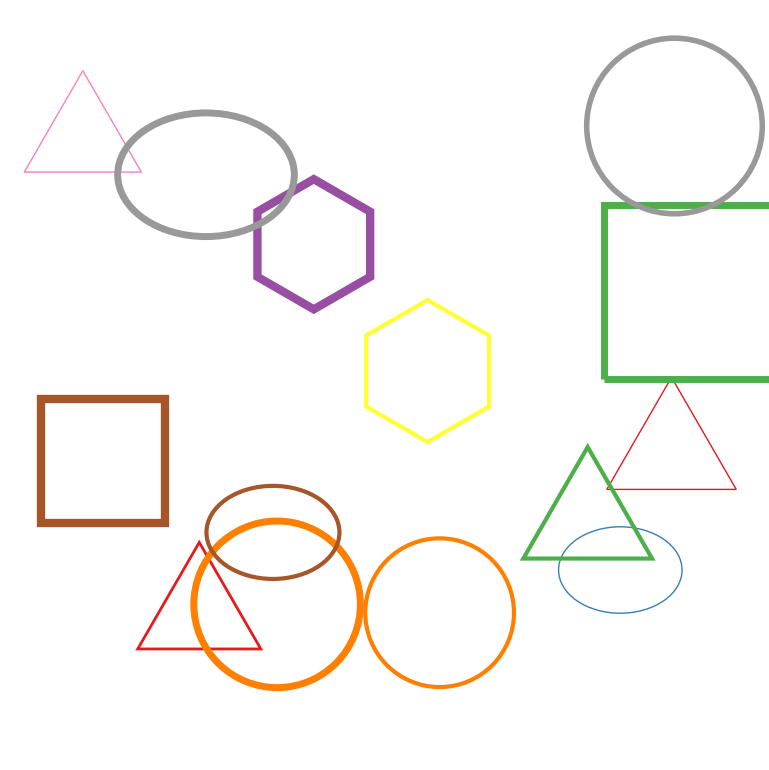[{"shape": "triangle", "thickness": 0.5, "radius": 0.49, "center": [0.872, 0.413]}, {"shape": "triangle", "thickness": 1, "radius": 0.46, "center": [0.259, 0.203]}, {"shape": "oval", "thickness": 0.5, "radius": 0.4, "center": [0.806, 0.26]}, {"shape": "square", "thickness": 2.5, "radius": 0.57, "center": [0.897, 0.62]}, {"shape": "triangle", "thickness": 1.5, "radius": 0.48, "center": [0.763, 0.323]}, {"shape": "hexagon", "thickness": 3, "radius": 0.42, "center": [0.408, 0.683]}, {"shape": "circle", "thickness": 1.5, "radius": 0.48, "center": [0.571, 0.204]}, {"shape": "circle", "thickness": 2.5, "radius": 0.54, "center": [0.36, 0.215]}, {"shape": "hexagon", "thickness": 1.5, "radius": 0.46, "center": [0.555, 0.518]}, {"shape": "square", "thickness": 3, "radius": 0.4, "center": [0.133, 0.401]}, {"shape": "oval", "thickness": 1.5, "radius": 0.43, "center": [0.354, 0.309]}, {"shape": "triangle", "thickness": 0.5, "radius": 0.44, "center": [0.108, 0.82]}, {"shape": "circle", "thickness": 2, "radius": 0.57, "center": [0.876, 0.836]}, {"shape": "oval", "thickness": 2.5, "radius": 0.57, "center": [0.268, 0.773]}]